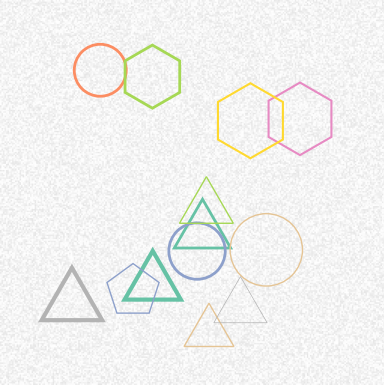[{"shape": "triangle", "thickness": 2, "radius": 0.42, "center": [0.526, 0.398]}, {"shape": "triangle", "thickness": 3, "radius": 0.42, "center": [0.397, 0.264]}, {"shape": "circle", "thickness": 2, "radius": 0.34, "center": [0.26, 0.817]}, {"shape": "pentagon", "thickness": 1, "radius": 0.36, "center": [0.346, 0.244]}, {"shape": "circle", "thickness": 2, "radius": 0.37, "center": [0.512, 0.348]}, {"shape": "hexagon", "thickness": 1.5, "radius": 0.47, "center": [0.779, 0.691]}, {"shape": "triangle", "thickness": 1, "radius": 0.4, "center": [0.536, 0.46]}, {"shape": "hexagon", "thickness": 2, "radius": 0.41, "center": [0.396, 0.801]}, {"shape": "hexagon", "thickness": 1.5, "radius": 0.49, "center": [0.65, 0.686]}, {"shape": "triangle", "thickness": 1, "radius": 0.37, "center": [0.543, 0.137]}, {"shape": "circle", "thickness": 1, "radius": 0.47, "center": [0.692, 0.351]}, {"shape": "triangle", "thickness": 3, "radius": 0.45, "center": [0.187, 0.214]}, {"shape": "triangle", "thickness": 0.5, "radius": 0.4, "center": [0.625, 0.202]}]